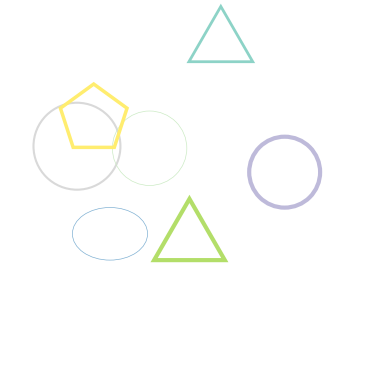[{"shape": "triangle", "thickness": 2, "radius": 0.48, "center": [0.574, 0.888]}, {"shape": "circle", "thickness": 3, "radius": 0.46, "center": [0.739, 0.553]}, {"shape": "oval", "thickness": 0.5, "radius": 0.49, "center": [0.286, 0.393]}, {"shape": "triangle", "thickness": 3, "radius": 0.53, "center": [0.492, 0.377]}, {"shape": "circle", "thickness": 1.5, "radius": 0.56, "center": [0.2, 0.62]}, {"shape": "circle", "thickness": 0.5, "radius": 0.48, "center": [0.389, 0.615]}, {"shape": "pentagon", "thickness": 2.5, "radius": 0.45, "center": [0.243, 0.691]}]